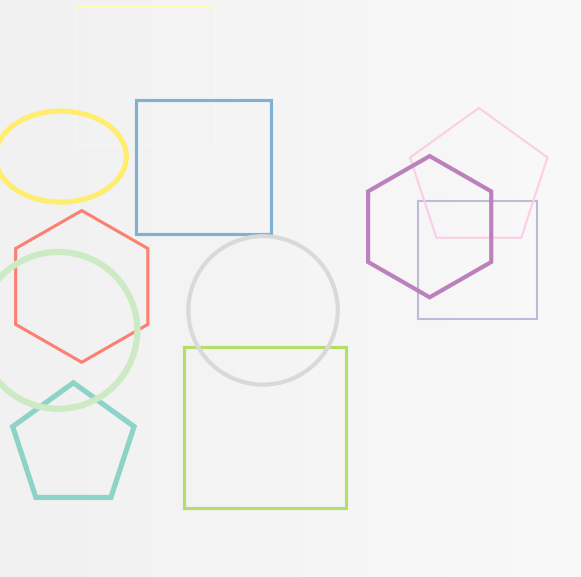[{"shape": "pentagon", "thickness": 2.5, "radius": 0.55, "center": [0.126, 0.227]}, {"shape": "square", "thickness": 0.5, "radius": 0.6, "center": [0.249, 0.868]}, {"shape": "square", "thickness": 1, "radius": 0.51, "center": [0.822, 0.549]}, {"shape": "hexagon", "thickness": 1.5, "radius": 0.66, "center": [0.141, 0.503]}, {"shape": "square", "thickness": 1.5, "radius": 0.58, "center": [0.35, 0.711]}, {"shape": "square", "thickness": 1.5, "radius": 0.7, "center": [0.456, 0.258]}, {"shape": "pentagon", "thickness": 1, "radius": 0.62, "center": [0.824, 0.688]}, {"shape": "circle", "thickness": 2, "radius": 0.64, "center": [0.453, 0.462]}, {"shape": "hexagon", "thickness": 2, "radius": 0.61, "center": [0.739, 0.607]}, {"shape": "circle", "thickness": 3, "radius": 0.68, "center": [0.1, 0.427]}, {"shape": "oval", "thickness": 2.5, "radius": 0.56, "center": [0.105, 0.728]}]